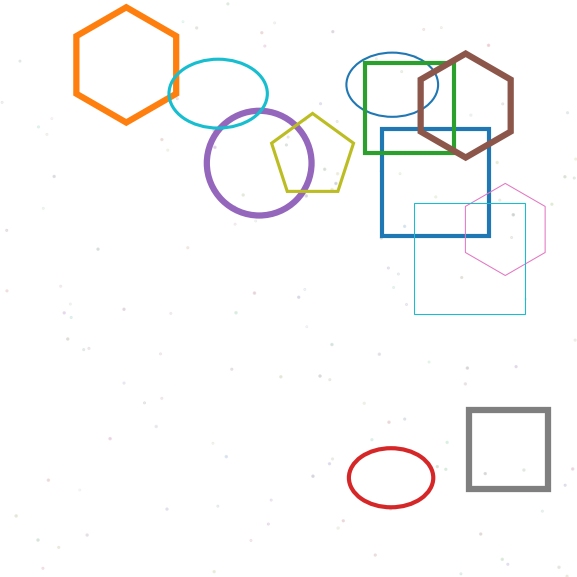[{"shape": "square", "thickness": 2, "radius": 0.46, "center": [0.755, 0.683]}, {"shape": "oval", "thickness": 1, "radius": 0.4, "center": [0.679, 0.852]}, {"shape": "hexagon", "thickness": 3, "radius": 0.5, "center": [0.219, 0.887]}, {"shape": "square", "thickness": 2, "radius": 0.39, "center": [0.709, 0.812]}, {"shape": "oval", "thickness": 2, "radius": 0.37, "center": [0.677, 0.172]}, {"shape": "circle", "thickness": 3, "radius": 0.45, "center": [0.449, 0.717]}, {"shape": "hexagon", "thickness": 3, "radius": 0.45, "center": [0.806, 0.816]}, {"shape": "hexagon", "thickness": 0.5, "radius": 0.4, "center": [0.875, 0.602]}, {"shape": "square", "thickness": 3, "radius": 0.34, "center": [0.88, 0.221]}, {"shape": "pentagon", "thickness": 1.5, "radius": 0.37, "center": [0.541, 0.728]}, {"shape": "oval", "thickness": 1.5, "radius": 0.43, "center": [0.378, 0.837]}, {"shape": "square", "thickness": 0.5, "radius": 0.48, "center": [0.813, 0.552]}]